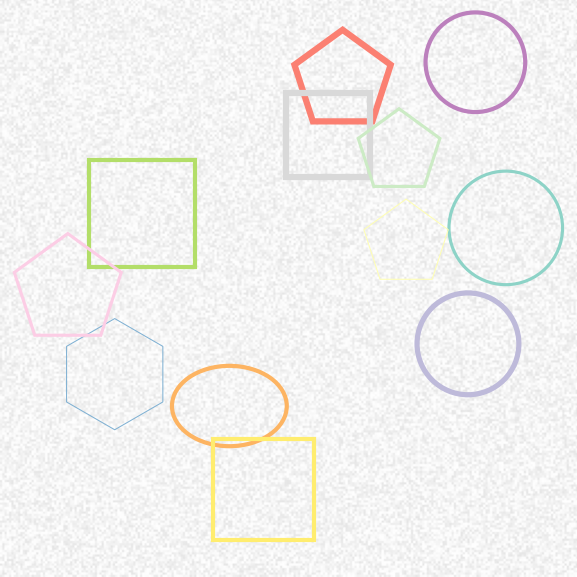[{"shape": "circle", "thickness": 1.5, "radius": 0.49, "center": [0.876, 0.604]}, {"shape": "pentagon", "thickness": 0.5, "radius": 0.38, "center": [0.703, 0.578]}, {"shape": "circle", "thickness": 2.5, "radius": 0.44, "center": [0.81, 0.404]}, {"shape": "pentagon", "thickness": 3, "radius": 0.44, "center": [0.593, 0.86]}, {"shape": "hexagon", "thickness": 0.5, "radius": 0.48, "center": [0.199, 0.351]}, {"shape": "oval", "thickness": 2, "radius": 0.5, "center": [0.397, 0.296]}, {"shape": "square", "thickness": 2, "radius": 0.46, "center": [0.245, 0.629]}, {"shape": "pentagon", "thickness": 1.5, "radius": 0.49, "center": [0.117, 0.497]}, {"shape": "square", "thickness": 3, "radius": 0.36, "center": [0.568, 0.765]}, {"shape": "circle", "thickness": 2, "radius": 0.43, "center": [0.823, 0.891]}, {"shape": "pentagon", "thickness": 1.5, "radius": 0.37, "center": [0.691, 0.736]}, {"shape": "square", "thickness": 2, "radius": 0.44, "center": [0.457, 0.151]}]